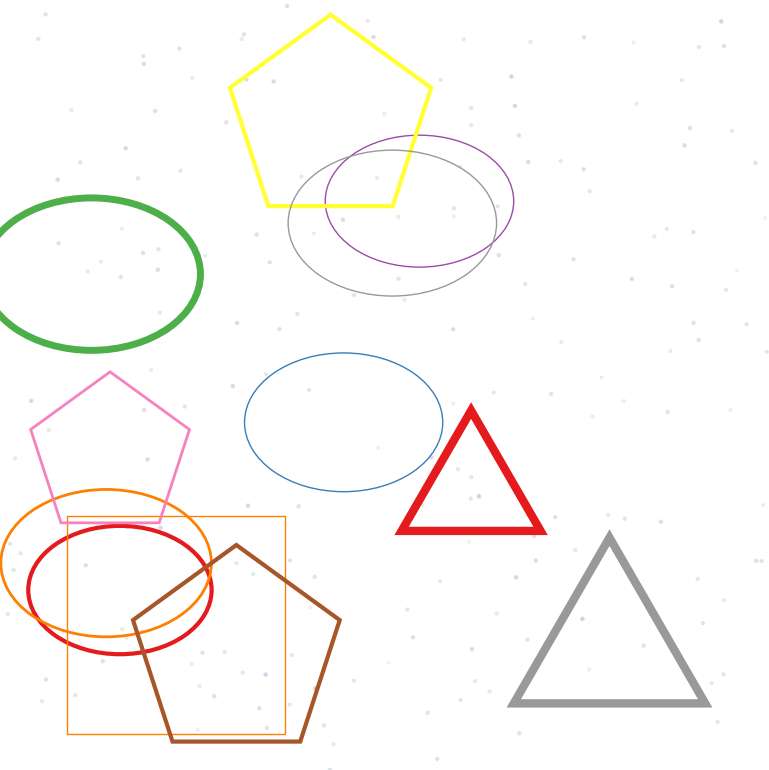[{"shape": "triangle", "thickness": 3, "radius": 0.52, "center": [0.612, 0.363]}, {"shape": "oval", "thickness": 1.5, "radius": 0.6, "center": [0.156, 0.234]}, {"shape": "oval", "thickness": 0.5, "radius": 0.64, "center": [0.446, 0.452]}, {"shape": "oval", "thickness": 2.5, "radius": 0.71, "center": [0.119, 0.644]}, {"shape": "oval", "thickness": 0.5, "radius": 0.61, "center": [0.545, 0.739]}, {"shape": "oval", "thickness": 1, "radius": 0.68, "center": [0.138, 0.269]}, {"shape": "square", "thickness": 0.5, "radius": 0.71, "center": [0.229, 0.189]}, {"shape": "pentagon", "thickness": 1.5, "radius": 0.69, "center": [0.429, 0.844]}, {"shape": "pentagon", "thickness": 1.5, "radius": 0.71, "center": [0.307, 0.151]}, {"shape": "pentagon", "thickness": 1, "radius": 0.54, "center": [0.143, 0.409]}, {"shape": "oval", "thickness": 0.5, "radius": 0.68, "center": [0.51, 0.71]}, {"shape": "triangle", "thickness": 3, "radius": 0.72, "center": [0.792, 0.158]}]